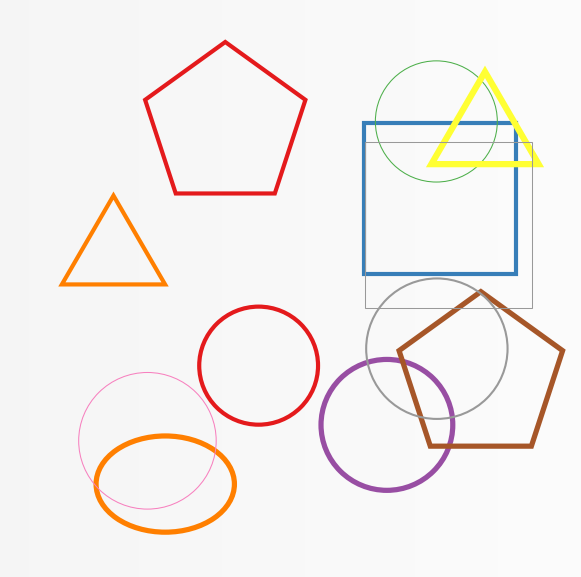[{"shape": "circle", "thickness": 2, "radius": 0.51, "center": [0.445, 0.366]}, {"shape": "pentagon", "thickness": 2, "radius": 0.72, "center": [0.388, 0.781]}, {"shape": "square", "thickness": 2, "radius": 0.66, "center": [0.757, 0.655]}, {"shape": "circle", "thickness": 0.5, "radius": 0.52, "center": [0.751, 0.789]}, {"shape": "circle", "thickness": 2.5, "radius": 0.57, "center": [0.666, 0.263]}, {"shape": "triangle", "thickness": 2, "radius": 0.51, "center": [0.195, 0.558]}, {"shape": "oval", "thickness": 2.5, "radius": 0.59, "center": [0.284, 0.161]}, {"shape": "triangle", "thickness": 3, "radius": 0.53, "center": [0.834, 0.768]}, {"shape": "pentagon", "thickness": 2.5, "radius": 0.74, "center": [0.827, 0.346]}, {"shape": "circle", "thickness": 0.5, "radius": 0.59, "center": [0.254, 0.236]}, {"shape": "circle", "thickness": 1, "radius": 0.61, "center": [0.752, 0.395]}, {"shape": "square", "thickness": 0.5, "radius": 0.72, "center": [0.772, 0.609]}]